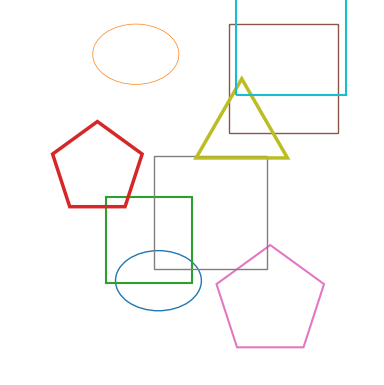[{"shape": "oval", "thickness": 1, "radius": 0.56, "center": [0.412, 0.271]}, {"shape": "oval", "thickness": 0.5, "radius": 0.56, "center": [0.353, 0.859]}, {"shape": "square", "thickness": 1.5, "radius": 0.56, "center": [0.386, 0.375]}, {"shape": "pentagon", "thickness": 2.5, "radius": 0.61, "center": [0.253, 0.562]}, {"shape": "square", "thickness": 1, "radius": 0.71, "center": [0.737, 0.795]}, {"shape": "pentagon", "thickness": 1.5, "radius": 0.73, "center": [0.702, 0.217]}, {"shape": "square", "thickness": 1, "radius": 0.73, "center": [0.548, 0.448]}, {"shape": "triangle", "thickness": 2.5, "radius": 0.69, "center": [0.628, 0.658]}, {"shape": "square", "thickness": 1.5, "radius": 0.71, "center": [0.755, 0.896]}]